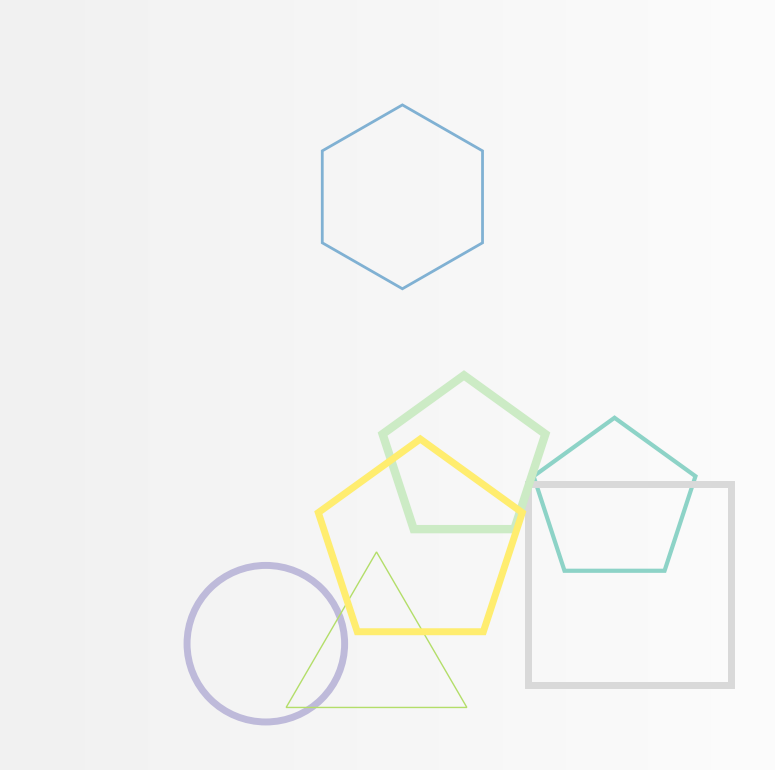[{"shape": "pentagon", "thickness": 1.5, "radius": 0.55, "center": [0.793, 0.348]}, {"shape": "circle", "thickness": 2.5, "radius": 0.51, "center": [0.343, 0.164]}, {"shape": "hexagon", "thickness": 1, "radius": 0.6, "center": [0.519, 0.744]}, {"shape": "triangle", "thickness": 0.5, "radius": 0.67, "center": [0.486, 0.149]}, {"shape": "square", "thickness": 2.5, "radius": 0.65, "center": [0.812, 0.241]}, {"shape": "pentagon", "thickness": 3, "radius": 0.55, "center": [0.599, 0.402]}, {"shape": "pentagon", "thickness": 2.5, "radius": 0.69, "center": [0.542, 0.291]}]